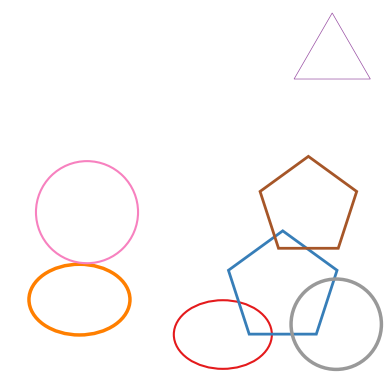[{"shape": "oval", "thickness": 1.5, "radius": 0.64, "center": [0.579, 0.131]}, {"shape": "pentagon", "thickness": 2, "radius": 0.74, "center": [0.734, 0.252]}, {"shape": "triangle", "thickness": 0.5, "radius": 0.57, "center": [0.863, 0.852]}, {"shape": "oval", "thickness": 2.5, "radius": 0.66, "center": [0.206, 0.222]}, {"shape": "pentagon", "thickness": 2, "radius": 0.66, "center": [0.801, 0.462]}, {"shape": "circle", "thickness": 1.5, "radius": 0.66, "center": [0.226, 0.449]}, {"shape": "circle", "thickness": 2.5, "radius": 0.59, "center": [0.873, 0.158]}]